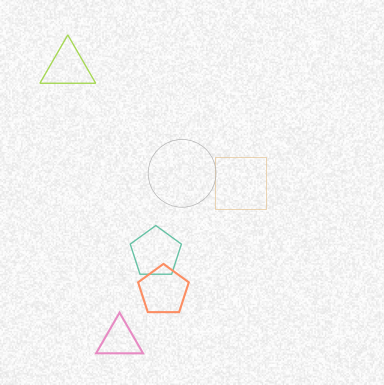[{"shape": "pentagon", "thickness": 1, "radius": 0.35, "center": [0.405, 0.344]}, {"shape": "pentagon", "thickness": 1.5, "radius": 0.35, "center": [0.425, 0.245]}, {"shape": "triangle", "thickness": 1.5, "radius": 0.35, "center": [0.311, 0.118]}, {"shape": "triangle", "thickness": 1, "radius": 0.42, "center": [0.176, 0.826]}, {"shape": "square", "thickness": 0.5, "radius": 0.33, "center": [0.624, 0.525]}, {"shape": "circle", "thickness": 0.5, "radius": 0.44, "center": [0.473, 0.55]}]